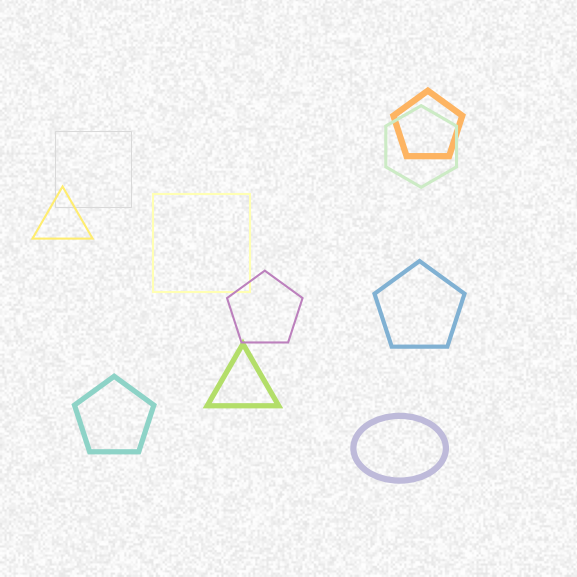[{"shape": "pentagon", "thickness": 2.5, "radius": 0.36, "center": [0.198, 0.275]}, {"shape": "square", "thickness": 1, "radius": 0.42, "center": [0.35, 0.578]}, {"shape": "oval", "thickness": 3, "radius": 0.4, "center": [0.692, 0.223]}, {"shape": "pentagon", "thickness": 2, "radius": 0.41, "center": [0.726, 0.465]}, {"shape": "pentagon", "thickness": 3, "radius": 0.31, "center": [0.741, 0.779]}, {"shape": "triangle", "thickness": 2.5, "radius": 0.36, "center": [0.421, 0.332]}, {"shape": "square", "thickness": 0.5, "radius": 0.33, "center": [0.161, 0.706]}, {"shape": "pentagon", "thickness": 1, "radius": 0.34, "center": [0.459, 0.462]}, {"shape": "hexagon", "thickness": 1.5, "radius": 0.35, "center": [0.729, 0.746]}, {"shape": "triangle", "thickness": 1, "radius": 0.3, "center": [0.108, 0.616]}]